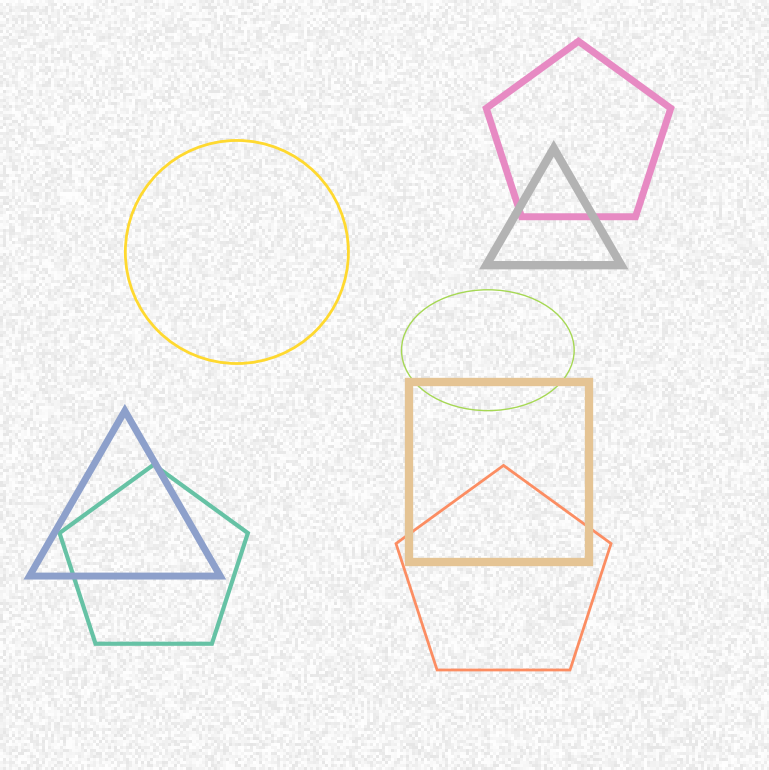[{"shape": "pentagon", "thickness": 1.5, "radius": 0.64, "center": [0.2, 0.268]}, {"shape": "pentagon", "thickness": 1, "radius": 0.73, "center": [0.654, 0.249]}, {"shape": "triangle", "thickness": 2.5, "radius": 0.72, "center": [0.162, 0.323]}, {"shape": "pentagon", "thickness": 2.5, "radius": 0.63, "center": [0.751, 0.82]}, {"shape": "oval", "thickness": 0.5, "radius": 0.56, "center": [0.634, 0.545]}, {"shape": "circle", "thickness": 1, "radius": 0.72, "center": [0.308, 0.673]}, {"shape": "square", "thickness": 3, "radius": 0.59, "center": [0.648, 0.387]}, {"shape": "triangle", "thickness": 3, "radius": 0.51, "center": [0.719, 0.706]}]